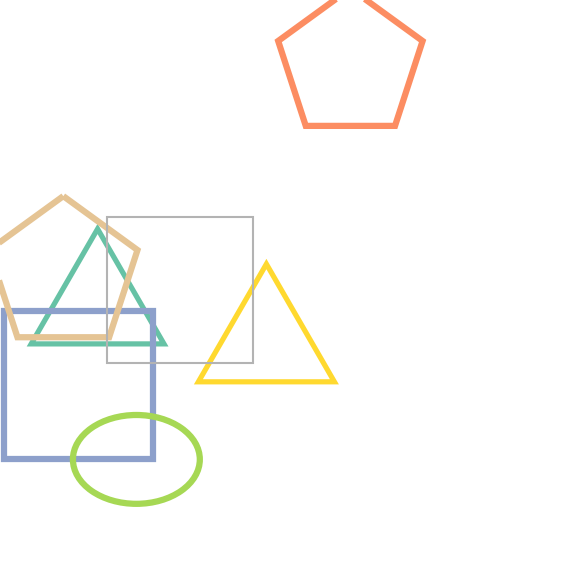[{"shape": "triangle", "thickness": 2.5, "radius": 0.66, "center": [0.169, 0.47]}, {"shape": "pentagon", "thickness": 3, "radius": 0.66, "center": [0.607, 0.888]}, {"shape": "square", "thickness": 3, "radius": 0.64, "center": [0.136, 0.333]}, {"shape": "oval", "thickness": 3, "radius": 0.55, "center": [0.236, 0.204]}, {"shape": "triangle", "thickness": 2.5, "radius": 0.68, "center": [0.461, 0.406]}, {"shape": "pentagon", "thickness": 3, "radius": 0.68, "center": [0.11, 0.524]}, {"shape": "square", "thickness": 1, "radius": 0.63, "center": [0.312, 0.498]}]